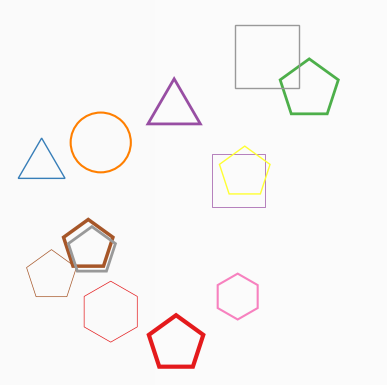[{"shape": "pentagon", "thickness": 3, "radius": 0.37, "center": [0.454, 0.107]}, {"shape": "hexagon", "thickness": 0.5, "radius": 0.4, "center": [0.286, 0.19]}, {"shape": "triangle", "thickness": 1, "radius": 0.35, "center": [0.107, 0.572]}, {"shape": "pentagon", "thickness": 2, "radius": 0.39, "center": [0.798, 0.768]}, {"shape": "triangle", "thickness": 2, "radius": 0.39, "center": [0.449, 0.717]}, {"shape": "square", "thickness": 0.5, "radius": 0.34, "center": [0.616, 0.531]}, {"shape": "circle", "thickness": 1.5, "radius": 0.39, "center": [0.26, 0.63]}, {"shape": "pentagon", "thickness": 1, "radius": 0.34, "center": [0.632, 0.552]}, {"shape": "pentagon", "thickness": 2.5, "radius": 0.33, "center": [0.228, 0.363]}, {"shape": "pentagon", "thickness": 0.5, "radius": 0.34, "center": [0.133, 0.284]}, {"shape": "hexagon", "thickness": 1.5, "radius": 0.3, "center": [0.613, 0.23]}, {"shape": "square", "thickness": 1, "radius": 0.41, "center": [0.689, 0.853]}, {"shape": "pentagon", "thickness": 2, "radius": 0.32, "center": [0.237, 0.347]}]